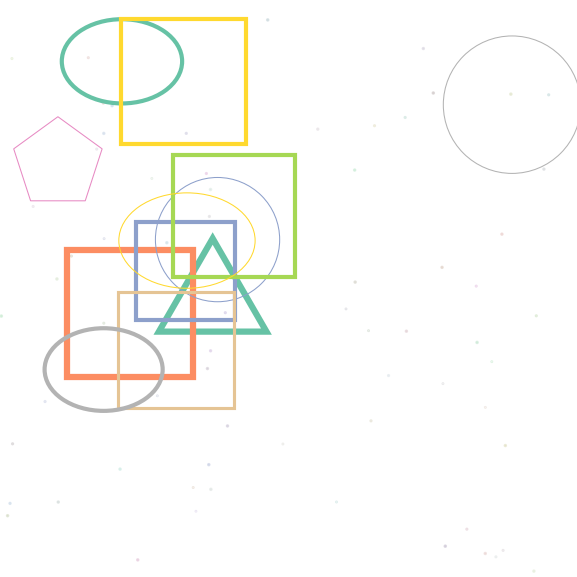[{"shape": "triangle", "thickness": 3, "radius": 0.54, "center": [0.368, 0.479]}, {"shape": "oval", "thickness": 2, "radius": 0.52, "center": [0.211, 0.893]}, {"shape": "square", "thickness": 3, "radius": 0.55, "center": [0.225, 0.456]}, {"shape": "circle", "thickness": 0.5, "radius": 0.54, "center": [0.377, 0.584]}, {"shape": "square", "thickness": 2, "radius": 0.43, "center": [0.321, 0.53]}, {"shape": "pentagon", "thickness": 0.5, "radius": 0.4, "center": [0.1, 0.717]}, {"shape": "square", "thickness": 2, "radius": 0.53, "center": [0.405, 0.625]}, {"shape": "square", "thickness": 2, "radius": 0.54, "center": [0.317, 0.857]}, {"shape": "oval", "thickness": 0.5, "radius": 0.59, "center": [0.324, 0.583]}, {"shape": "square", "thickness": 1.5, "radius": 0.5, "center": [0.305, 0.393]}, {"shape": "circle", "thickness": 0.5, "radius": 0.6, "center": [0.887, 0.818]}, {"shape": "oval", "thickness": 2, "radius": 0.51, "center": [0.179, 0.359]}]